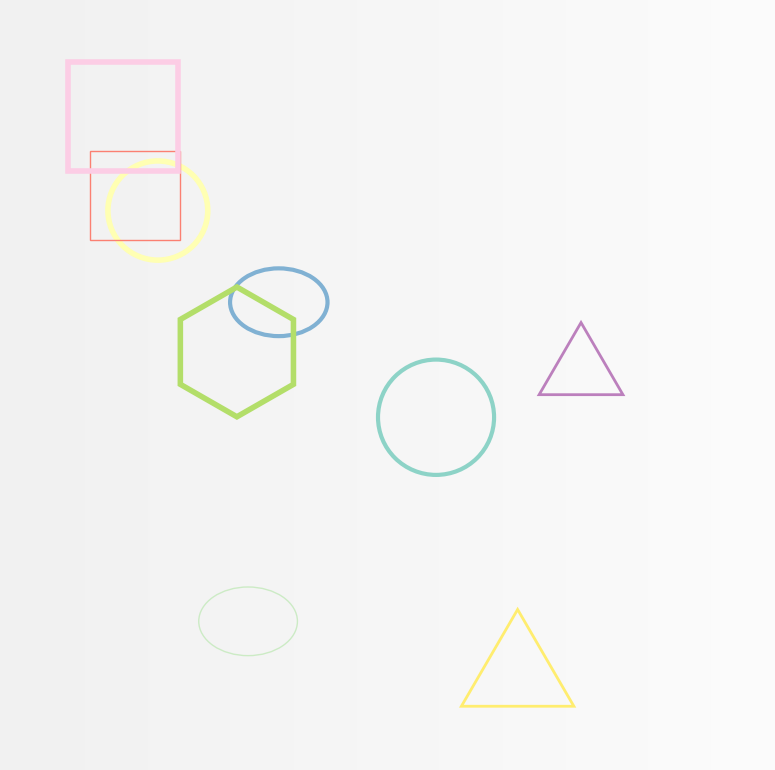[{"shape": "circle", "thickness": 1.5, "radius": 0.37, "center": [0.563, 0.458]}, {"shape": "circle", "thickness": 2, "radius": 0.32, "center": [0.204, 0.727]}, {"shape": "square", "thickness": 0.5, "radius": 0.29, "center": [0.174, 0.746]}, {"shape": "oval", "thickness": 1.5, "radius": 0.31, "center": [0.36, 0.607]}, {"shape": "hexagon", "thickness": 2, "radius": 0.42, "center": [0.306, 0.543]}, {"shape": "square", "thickness": 2, "radius": 0.36, "center": [0.158, 0.849]}, {"shape": "triangle", "thickness": 1, "radius": 0.31, "center": [0.75, 0.519]}, {"shape": "oval", "thickness": 0.5, "radius": 0.32, "center": [0.32, 0.193]}, {"shape": "triangle", "thickness": 1, "radius": 0.42, "center": [0.668, 0.125]}]